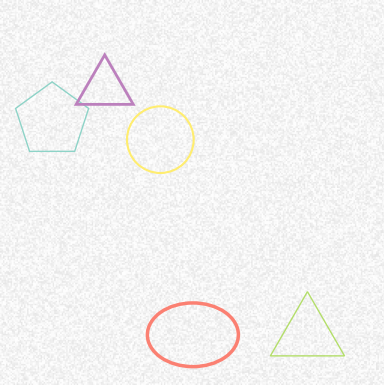[{"shape": "pentagon", "thickness": 1, "radius": 0.5, "center": [0.135, 0.688]}, {"shape": "oval", "thickness": 2.5, "radius": 0.59, "center": [0.501, 0.13]}, {"shape": "triangle", "thickness": 1, "radius": 0.56, "center": [0.799, 0.131]}, {"shape": "triangle", "thickness": 2, "radius": 0.43, "center": [0.272, 0.772]}, {"shape": "circle", "thickness": 1.5, "radius": 0.43, "center": [0.416, 0.637]}]